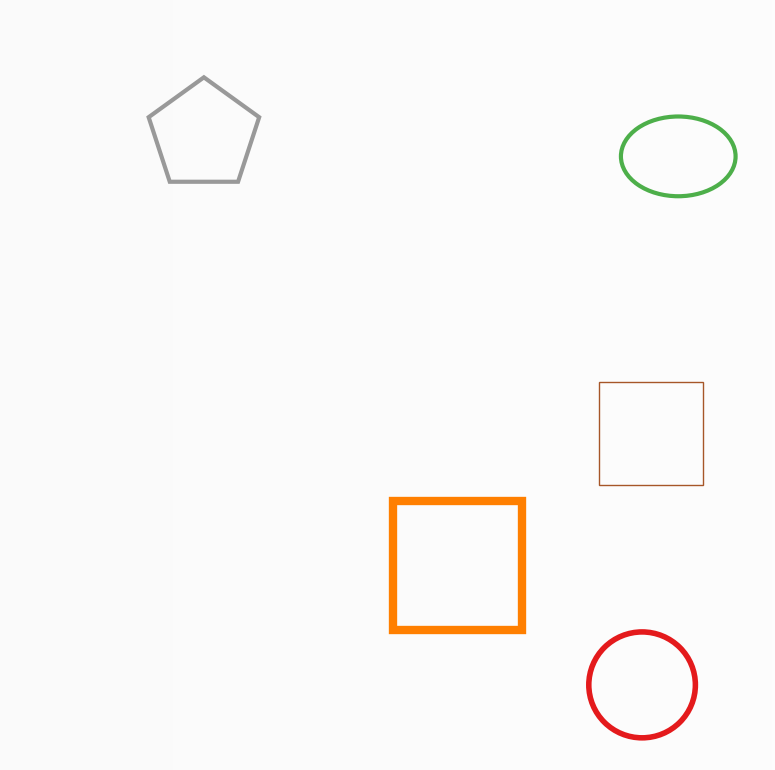[{"shape": "circle", "thickness": 2, "radius": 0.34, "center": [0.829, 0.111]}, {"shape": "oval", "thickness": 1.5, "radius": 0.37, "center": [0.875, 0.797]}, {"shape": "square", "thickness": 3, "radius": 0.42, "center": [0.591, 0.265]}, {"shape": "square", "thickness": 0.5, "radius": 0.33, "center": [0.84, 0.437]}, {"shape": "pentagon", "thickness": 1.5, "radius": 0.37, "center": [0.263, 0.825]}]